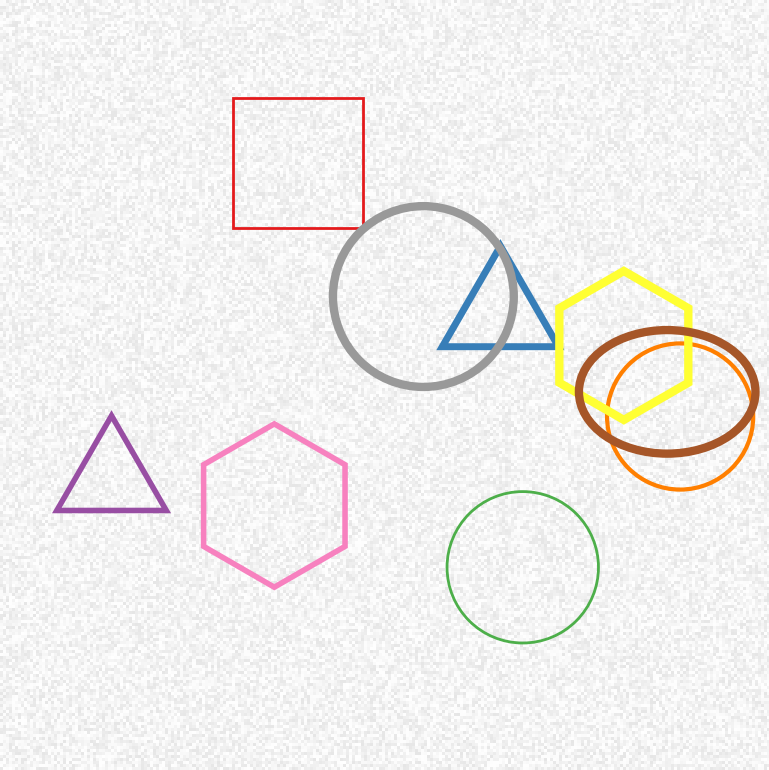[{"shape": "square", "thickness": 1, "radius": 0.42, "center": [0.387, 0.788]}, {"shape": "triangle", "thickness": 2.5, "radius": 0.44, "center": [0.65, 0.593]}, {"shape": "circle", "thickness": 1, "radius": 0.49, "center": [0.679, 0.263]}, {"shape": "triangle", "thickness": 2, "radius": 0.41, "center": [0.145, 0.378]}, {"shape": "circle", "thickness": 1.5, "radius": 0.47, "center": [0.883, 0.459]}, {"shape": "hexagon", "thickness": 3, "radius": 0.48, "center": [0.81, 0.551]}, {"shape": "oval", "thickness": 3, "radius": 0.57, "center": [0.866, 0.491]}, {"shape": "hexagon", "thickness": 2, "radius": 0.53, "center": [0.356, 0.343]}, {"shape": "circle", "thickness": 3, "radius": 0.59, "center": [0.55, 0.615]}]